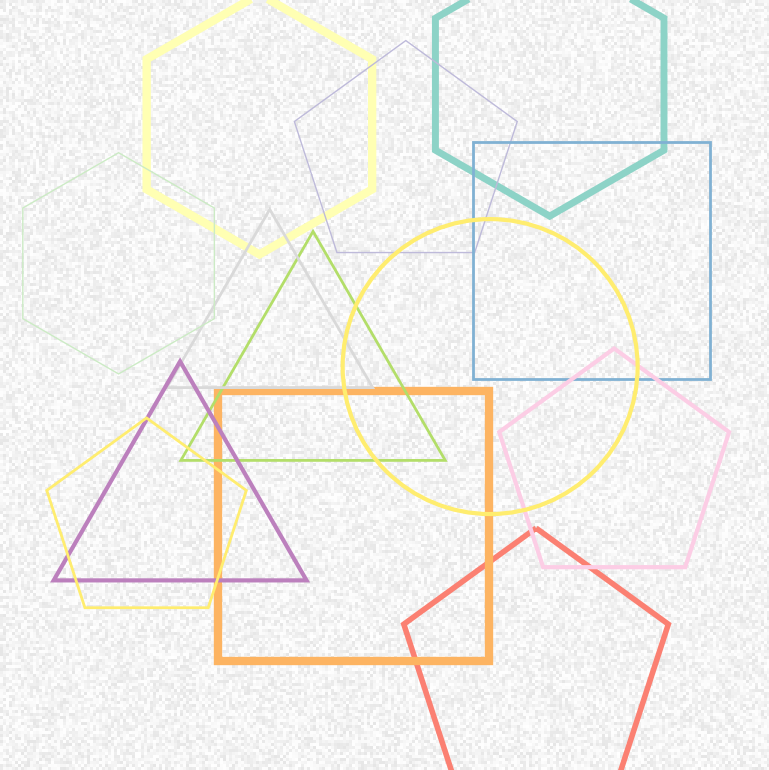[{"shape": "hexagon", "thickness": 2.5, "radius": 0.86, "center": [0.714, 0.891]}, {"shape": "hexagon", "thickness": 3, "radius": 0.85, "center": [0.337, 0.839]}, {"shape": "pentagon", "thickness": 0.5, "radius": 0.76, "center": [0.527, 0.795]}, {"shape": "pentagon", "thickness": 2, "radius": 0.9, "center": [0.696, 0.134]}, {"shape": "square", "thickness": 1, "radius": 0.77, "center": [0.768, 0.662]}, {"shape": "square", "thickness": 3, "radius": 0.88, "center": [0.459, 0.317]}, {"shape": "triangle", "thickness": 1, "radius": 0.99, "center": [0.407, 0.501]}, {"shape": "pentagon", "thickness": 1.5, "radius": 0.78, "center": [0.798, 0.39]}, {"shape": "triangle", "thickness": 1, "radius": 0.77, "center": [0.35, 0.574]}, {"shape": "triangle", "thickness": 1.5, "radius": 0.95, "center": [0.234, 0.341]}, {"shape": "hexagon", "thickness": 0.5, "radius": 0.72, "center": [0.154, 0.658]}, {"shape": "pentagon", "thickness": 1, "radius": 0.68, "center": [0.19, 0.321]}, {"shape": "circle", "thickness": 1.5, "radius": 0.96, "center": [0.637, 0.524]}]